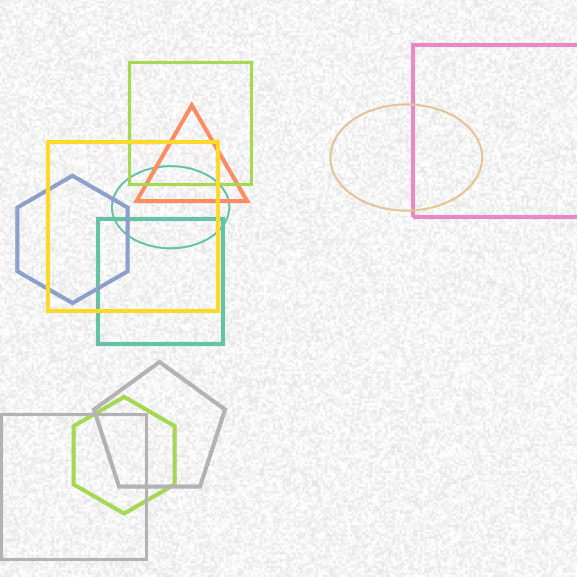[{"shape": "square", "thickness": 2, "radius": 0.54, "center": [0.278, 0.511]}, {"shape": "oval", "thickness": 1, "radius": 0.51, "center": [0.295, 0.64]}, {"shape": "triangle", "thickness": 2, "radius": 0.55, "center": [0.332, 0.706]}, {"shape": "hexagon", "thickness": 2, "radius": 0.55, "center": [0.126, 0.585]}, {"shape": "square", "thickness": 2, "radius": 0.74, "center": [0.863, 0.773]}, {"shape": "hexagon", "thickness": 2, "radius": 0.5, "center": [0.215, 0.211]}, {"shape": "square", "thickness": 1.5, "radius": 0.53, "center": [0.328, 0.786]}, {"shape": "square", "thickness": 2, "radius": 0.73, "center": [0.231, 0.607]}, {"shape": "oval", "thickness": 1, "radius": 0.66, "center": [0.703, 0.726]}, {"shape": "pentagon", "thickness": 2, "radius": 0.6, "center": [0.276, 0.253]}, {"shape": "square", "thickness": 1.5, "radius": 0.63, "center": [0.128, 0.156]}]